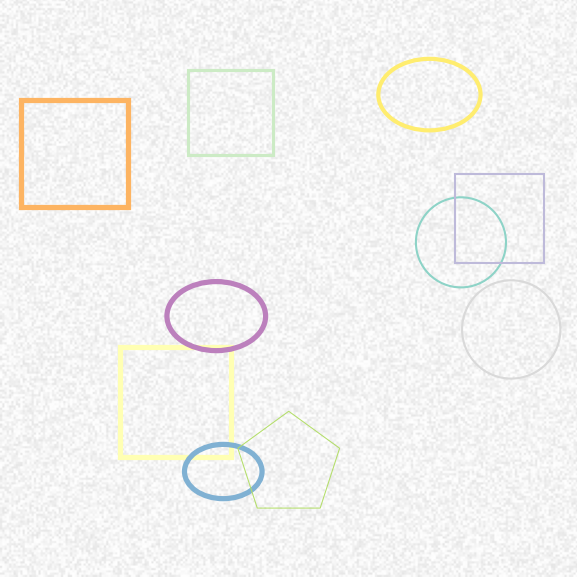[{"shape": "circle", "thickness": 1, "radius": 0.39, "center": [0.798, 0.579]}, {"shape": "square", "thickness": 2.5, "radius": 0.48, "center": [0.304, 0.303]}, {"shape": "square", "thickness": 1, "radius": 0.39, "center": [0.865, 0.621]}, {"shape": "oval", "thickness": 2.5, "radius": 0.34, "center": [0.387, 0.183]}, {"shape": "square", "thickness": 2.5, "radius": 0.46, "center": [0.129, 0.733]}, {"shape": "pentagon", "thickness": 0.5, "radius": 0.46, "center": [0.5, 0.194]}, {"shape": "circle", "thickness": 1, "radius": 0.43, "center": [0.885, 0.429]}, {"shape": "oval", "thickness": 2.5, "radius": 0.43, "center": [0.374, 0.452]}, {"shape": "square", "thickness": 1.5, "radius": 0.37, "center": [0.399, 0.804]}, {"shape": "oval", "thickness": 2, "radius": 0.44, "center": [0.744, 0.835]}]